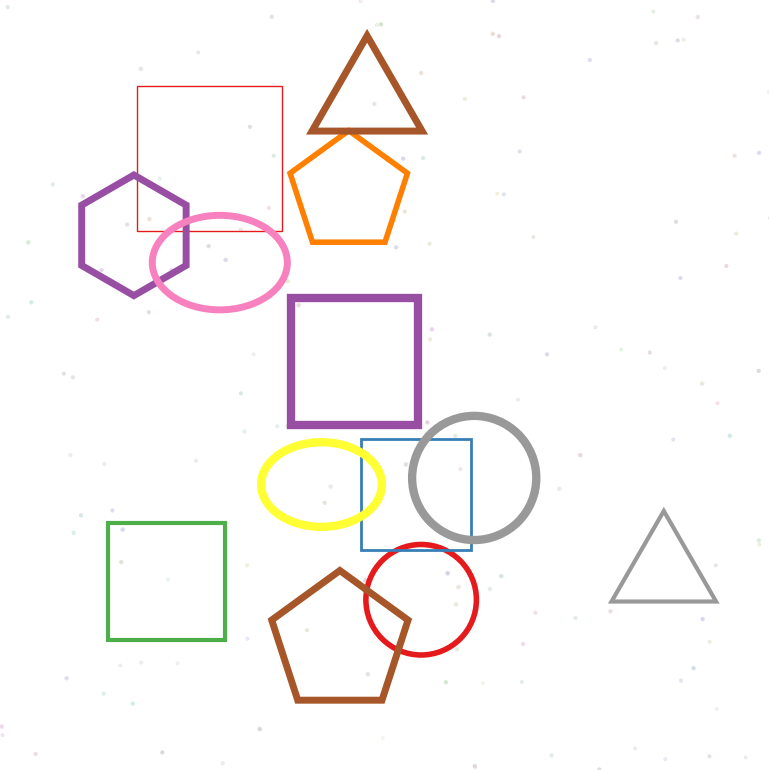[{"shape": "square", "thickness": 0.5, "radius": 0.47, "center": [0.272, 0.794]}, {"shape": "circle", "thickness": 2, "radius": 0.36, "center": [0.547, 0.221]}, {"shape": "square", "thickness": 1, "radius": 0.36, "center": [0.54, 0.358]}, {"shape": "square", "thickness": 1.5, "radius": 0.38, "center": [0.217, 0.245]}, {"shape": "square", "thickness": 3, "radius": 0.41, "center": [0.46, 0.53]}, {"shape": "hexagon", "thickness": 2.5, "radius": 0.39, "center": [0.174, 0.694]}, {"shape": "pentagon", "thickness": 2, "radius": 0.4, "center": [0.453, 0.75]}, {"shape": "oval", "thickness": 3, "radius": 0.39, "center": [0.418, 0.371]}, {"shape": "triangle", "thickness": 2.5, "radius": 0.41, "center": [0.477, 0.871]}, {"shape": "pentagon", "thickness": 2.5, "radius": 0.47, "center": [0.441, 0.166]}, {"shape": "oval", "thickness": 2.5, "radius": 0.44, "center": [0.285, 0.659]}, {"shape": "circle", "thickness": 3, "radius": 0.4, "center": [0.616, 0.379]}, {"shape": "triangle", "thickness": 1.5, "radius": 0.39, "center": [0.862, 0.258]}]